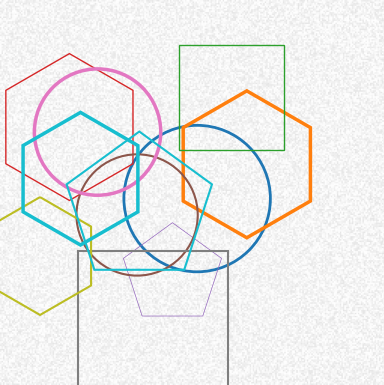[{"shape": "circle", "thickness": 2, "radius": 0.95, "center": [0.512, 0.484]}, {"shape": "hexagon", "thickness": 2.5, "radius": 0.95, "center": [0.641, 0.573]}, {"shape": "square", "thickness": 1, "radius": 0.68, "center": [0.601, 0.748]}, {"shape": "hexagon", "thickness": 1, "radius": 0.95, "center": [0.18, 0.67]}, {"shape": "pentagon", "thickness": 0.5, "radius": 0.67, "center": [0.448, 0.288]}, {"shape": "circle", "thickness": 1.5, "radius": 0.79, "center": [0.356, 0.442]}, {"shape": "circle", "thickness": 2.5, "radius": 0.82, "center": [0.253, 0.657]}, {"shape": "square", "thickness": 1.5, "radius": 0.97, "center": [0.397, 0.153]}, {"shape": "hexagon", "thickness": 1.5, "radius": 0.77, "center": [0.104, 0.335]}, {"shape": "hexagon", "thickness": 2.5, "radius": 0.86, "center": [0.209, 0.536]}, {"shape": "pentagon", "thickness": 1.5, "radius": 0.99, "center": [0.362, 0.46]}]